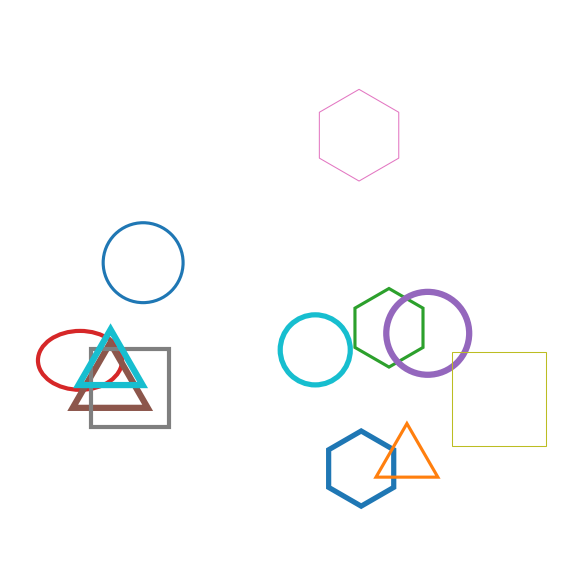[{"shape": "circle", "thickness": 1.5, "radius": 0.35, "center": [0.248, 0.544]}, {"shape": "hexagon", "thickness": 2.5, "radius": 0.33, "center": [0.625, 0.188]}, {"shape": "triangle", "thickness": 1.5, "radius": 0.31, "center": [0.705, 0.204]}, {"shape": "hexagon", "thickness": 1.5, "radius": 0.34, "center": [0.674, 0.432]}, {"shape": "oval", "thickness": 2, "radius": 0.36, "center": [0.139, 0.375]}, {"shape": "circle", "thickness": 3, "radius": 0.36, "center": [0.741, 0.422]}, {"shape": "triangle", "thickness": 3, "radius": 0.37, "center": [0.191, 0.33]}, {"shape": "hexagon", "thickness": 0.5, "radius": 0.4, "center": [0.622, 0.765]}, {"shape": "square", "thickness": 2, "radius": 0.34, "center": [0.225, 0.327]}, {"shape": "square", "thickness": 0.5, "radius": 0.41, "center": [0.864, 0.308]}, {"shape": "circle", "thickness": 2.5, "radius": 0.3, "center": [0.546, 0.393]}, {"shape": "triangle", "thickness": 3, "radius": 0.32, "center": [0.191, 0.364]}]